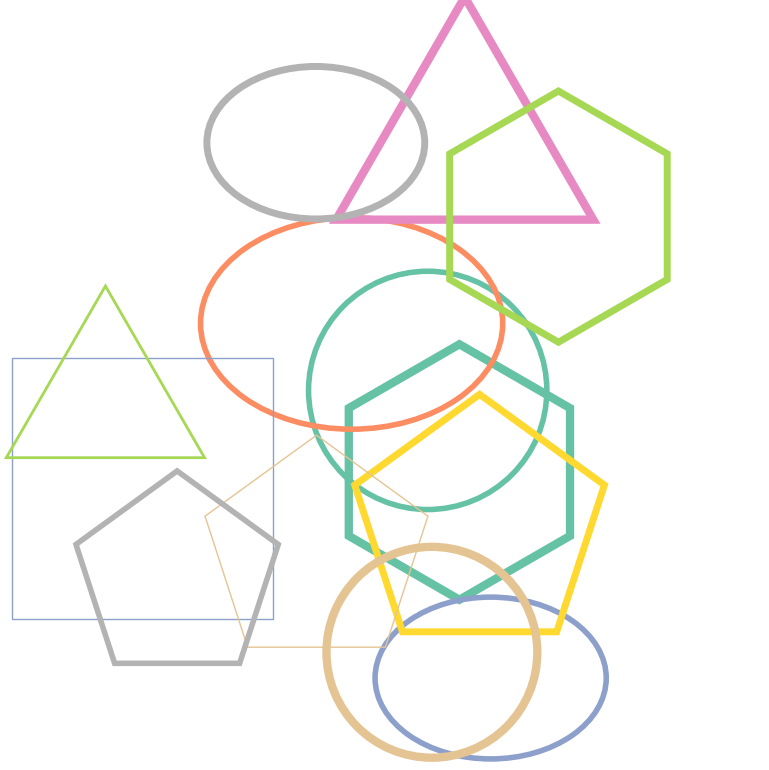[{"shape": "circle", "thickness": 2, "radius": 0.77, "center": [0.555, 0.493]}, {"shape": "hexagon", "thickness": 3, "radius": 0.83, "center": [0.597, 0.387]}, {"shape": "oval", "thickness": 2, "radius": 0.98, "center": [0.457, 0.58]}, {"shape": "square", "thickness": 0.5, "radius": 0.85, "center": [0.185, 0.366]}, {"shape": "oval", "thickness": 2, "radius": 0.75, "center": [0.637, 0.119]}, {"shape": "triangle", "thickness": 3, "radius": 0.96, "center": [0.604, 0.811]}, {"shape": "hexagon", "thickness": 2.5, "radius": 0.82, "center": [0.725, 0.719]}, {"shape": "triangle", "thickness": 1, "radius": 0.74, "center": [0.137, 0.48]}, {"shape": "pentagon", "thickness": 2.5, "radius": 0.85, "center": [0.623, 0.317]}, {"shape": "circle", "thickness": 3, "radius": 0.68, "center": [0.561, 0.153]}, {"shape": "pentagon", "thickness": 0.5, "radius": 0.76, "center": [0.411, 0.283]}, {"shape": "oval", "thickness": 2.5, "radius": 0.71, "center": [0.41, 0.815]}, {"shape": "pentagon", "thickness": 2, "radius": 0.69, "center": [0.23, 0.25]}]